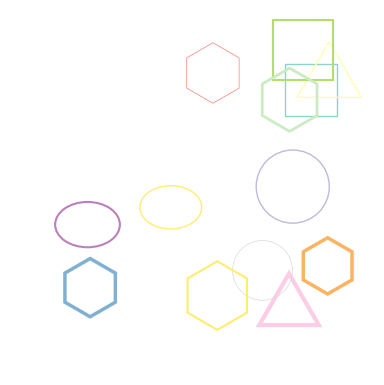[{"shape": "square", "thickness": 1, "radius": 0.34, "center": [0.808, 0.765]}, {"shape": "triangle", "thickness": 1, "radius": 0.48, "center": [0.855, 0.795]}, {"shape": "circle", "thickness": 1, "radius": 0.47, "center": [0.76, 0.515]}, {"shape": "hexagon", "thickness": 0.5, "radius": 0.39, "center": [0.553, 0.81]}, {"shape": "hexagon", "thickness": 2.5, "radius": 0.38, "center": [0.234, 0.253]}, {"shape": "hexagon", "thickness": 2.5, "radius": 0.37, "center": [0.851, 0.309]}, {"shape": "square", "thickness": 1.5, "radius": 0.39, "center": [0.786, 0.869]}, {"shape": "triangle", "thickness": 3, "radius": 0.45, "center": [0.751, 0.2]}, {"shape": "circle", "thickness": 0.5, "radius": 0.39, "center": [0.682, 0.298]}, {"shape": "oval", "thickness": 1.5, "radius": 0.42, "center": [0.227, 0.417]}, {"shape": "hexagon", "thickness": 2, "radius": 0.41, "center": [0.752, 0.741]}, {"shape": "hexagon", "thickness": 1.5, "radius": 0.45, "center": [0.564, 0.232]}, {"shape": "oval", "thickness": 1, "radius": 0.4, "center": [0.444, 0.462]}]